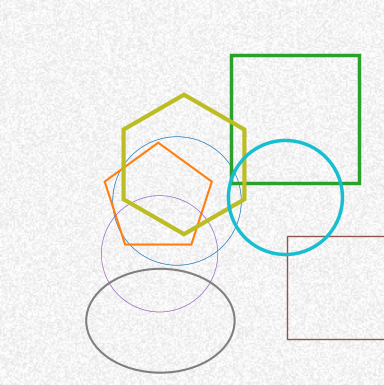[{"shape": "circle", "thickness": 0.5, "radius": 0.84, "center": [0.46, 0.478]}, {"shape": "pentagon", "thickness": 1.5, "radius": 0.73, "center": [0.411, 0.483]}, {"shape": "square", "thickness": 2.5, "radius": 0.83, "center": [0.767, 0.69]}, {"shape": "circle", "thickness": 0.5, "radius": 0.76, "center": [0.414, 0.341]}, {"shape": "square", "thickness": 1, "radius": 0.67, "center": [0.879, 0.253]}, {"shape": "oval", "thickness": 1.5, "radius": 0.96, "center": [0.417, 0.167]}, {"shape": "hexagon", "thickness": 3, "radius": 0.91, "center": [0.478, 0.573]}, {"shape": "circle", "thickness": 2.5, "radius": 0.74, "center": [0.741, 0.487]}]